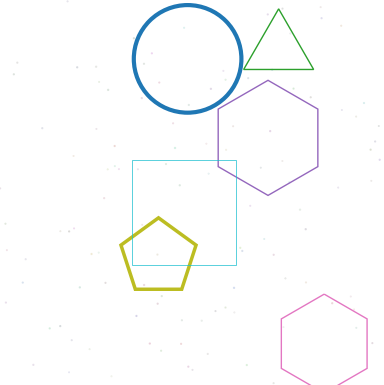[{"shape": "circle", "thickness": 3, "radius": 0.7, "center": [0.487, 0.847]}, {"shape": "triangle", "thickness": 1, "radius": 0.52, "center": [0.724, 0.872]}, {"shape": "hexagon", "thickness": 1, "radius": 0.75, "center": [0.696, 0.642]}, {"shape": "hexagon", "thickness": 1, "radius": 0.64, "center": [0.842, 0.107]}, {"shape": "pentagon", "thickness": 2.5, "radius": 0.51, "center": [0.412, 0.332]}, {"shape": "square", "thickness": 0.5, "radius": 0.68, "center": [0.478, 0.448]}]